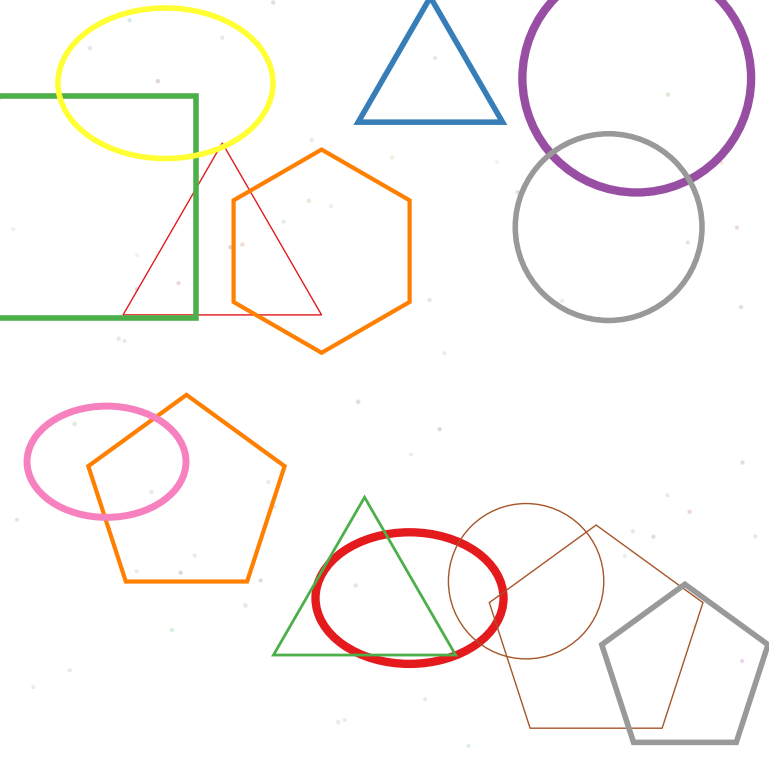[{"shape": "triangle", "thickness": 0.5, "radius": 0.74, "center": [0.289, 0.665]}, {"shape": "oval", "thickness": 3, "radius": 0.61, "center": [0.532, 0.223]}, {"shape": "triangle", "thickness": 2, "radius": 0.54, "center": [0.559, 0.895]}, {"shape": "square", "thickness": 2, "radius": 0.72, "center": [0.111, 0.731]}, {"shape": "triangle", "thickness": 1, "radius": 0.68, "center": [0.473, 0.218]}, {"shape": "circle", "thickness": 3, "radius": 0.74, "center": [0.827, 0.899]}, {"shape": "hexagon", "thickness": 1.5, "radius": 0.66, "center": [0.418, 0.674]}, {"shape": "pentagon", "thickness": 1.5, "radius": 0.67, "center": [0.242, 0.353]}, {"shape": "oval", "thickness": 2, "radius": 0.7, "center": [0.215, 0.892]}, {"shape": "pentagon", "thickness": 0.5, "radius": 0.73, "center": [0.774, 0.172]}, {"shape": "circle", "thickness": 0.5, "radius": 0.5, "center": [0.683, 0.245]}, {"shape": "oval", "thickness": 2.5, "radius": 0.52, "center": [0.138, 0.4]}, {"shape": "circle", "thickness": 2, "radius": 0.61, "center": [0.79, 0.705]}, {"shape": "pentagon", "thickness": 2, "radius": 0.57, "center": [0.889, 0.128]}]